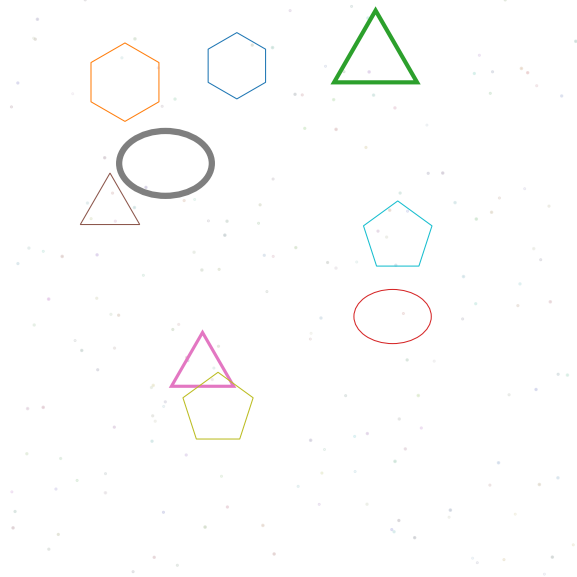[{"shape": "hexagon", "thickness": 0.5, "radius": 0.29, "center": [0.41, 0.885]}, {"shape": "hexagon", "thickness": 0.5, "radius": 0.34, "center": [0.216, 0.857]}, {"shape": "triangle", "thickness": 2, "radius": 0.41, "center": [0.65, 0.898]}, {"shape": "oval", "thickness": 0.5, "radius": 0.33, "center": [0.68, 0.451]}, {"shape": "triangle", "thickness": 0.5, "radius": 0.3, "center": [0.191, 0.64]}, {"shape": "triangle", "thickness": 1.5, "radius": 0.31, "center": [0.351, 0.361]}, {"shape": "oval", "thickness": 3, "radius": 0.4, "center": [0.287, 0.716]}, {"shape": "pentagon", "thickness": 0.5, "radius": 0.32, "center": [0.378, 0.291]}, {"shape": "pentagon", "thickness": 0.5, "radius": 0.31, "center": [0.689, 0.589]}]